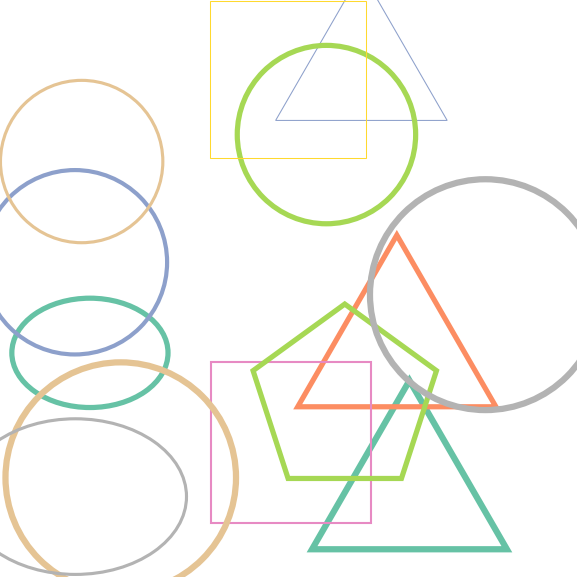[{"shape": "triangle", "thickness": 3, "radius": 0.97, "center": [0.709, 0.145]}, {"shape": "oval", "thickness": 2.5, "radius": 0.68, "center": [0.156, 0.388]}, {"shape": "triangle", "thickness": 2.5, "radius": 0.99, "center": [0.687, 0.394]}, {"shape": "triangle", "thickness": 0.5, "radius": 0.86, "center": [0.626, 0.876]}, {"shape": "circle", "thickness": 2, "radius": 0.8, "center": [0.13, 0.545]}, {"shape": "square", "thickness": 1, "radius": 0.69, "center": [0.504, 0.233]}, {"shape": "circle", "thickness": 2.5, "radius": 0.77, "center": [0.565, 0.766]}, {"shape": "pentagon", "thickness": 2.5, "radius": 0.83, "center": [0.597, 0.306]}, {"shape": "square", "thickness": 0.5, "radius": 0.68, "center": [0.498, 0.862]}, {"shape": "circle", "thickness": 3, "radius": 1.0, "center": [0.209, 0.172]}, {"shape": "circle", "thickness": 1.5, "radius": 0.7, "center": [0.141, 0.719]}, {"shape": "oval", "thickness": 1.5, "radius": 0.96, "center": [0.13, 0.139]}, {"shape": "circle", "thickness": 3, "radius": 1.0, "center": [0.841, 0.489]}]